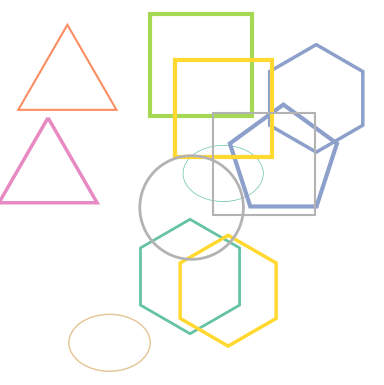[{"shape": "oval", "thickness": 0.5, "radius": 0.52, "center": [0.58, 0.549]}, {"shape": "hexagon", "thickness": 2, "radius": 0.74, "center": [0.494, 0.282]}, {"shape": "triangle", "thickness": 1.5, "radius": 0.74, "center": [0.175, 0.788]}, {"shape": "hexagon", "thickness": 2.5, "radius": 0.7, "center": [0.821, 0.744]}, {"shape": "pentagon", "thickness": 3, "radius": 0.73, "center": [0.736, 0.582]}, {"shape": "triangle", "thickness": 2.5, "radius": 0.74, "center": [0.125, 0.547]}, {"shape": "square", "thickness": 3, "radius": 0.66, "center": [0.522, 0.831]}, {"shape": "square", "thickness": 3, "radius": 0.62, "center": [0.581, 0.718]}, {"shape": "hexagon", "thickness": 2.5, "radius": 0.72, "center": [0.593, 0.245]}, {"shape": "oval", "thickness": 1, "radius": 0.53, "center": [0.284, 0.11]}, {"shape": "circle", "thickness": 2, "radius": 0.67, "center": [0.498, 0.461]}, {"shape": "square", "thickness": 1.5, "radius": 0.66, "center": [0.687, 0.574]}]